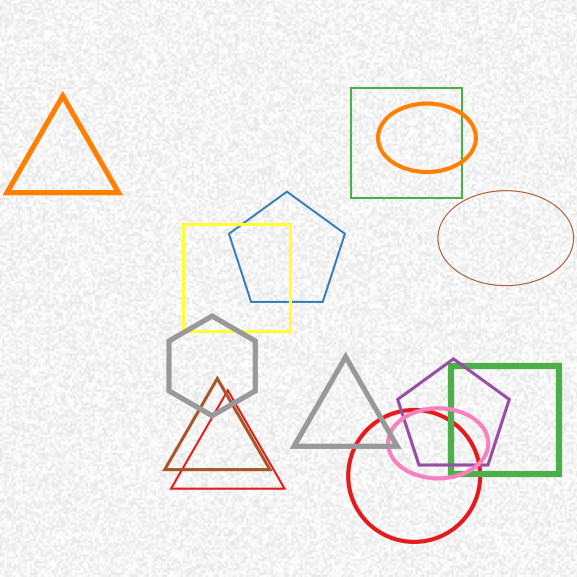[{"shape": "circle", "thickness": 2, "radius": 0.57, "center": [0.717, 0.175]}, {"shape": "triangle", "thickness": 1, "radius": 0.57, "center": [0.394, 0.21]}, {"shape": "pentagon", "thickness": 1, "radius": 0.53, "center": [0.497, 0.562]}, {"shape": "square", "thickness": 3, "radius": 0.47, "center": [0.875, 0.272]}, {"shape": "square", "thickness": 1, "radius": 0.48, "center": [0.704, 0.752]}, {"shape": "pentagon", "thickness": 1.5, "radius": 0.51, "center": [0.785, 0.276]}, {"shape": "triangle", "thickness": 2.5, "radius": 0.56, "center": [0.109, 0.721]}, {"shape": "oval", "thickness": 2, "radius": 0.42, "center": [0.739, 0.761]}, {"shape": "square", "thickness": 1.5, "radius": 0.46, "center": [0.409, 0.518]}, {"shape": "triangle", "thickness": 1.5, "radius": 0.53, "center": [0.376, 0.239]}, {"shape": "oval", "thickness": 0.5, "radius": 0.59, "center": [0.876, 0.587]}, {"shape": "oval", "thickness": 2, "radius": 0.43, "center": [0.759, 0.231]}, {"shape": "hexagon", "thickness": 2.5, "radius": 0.43, "center": [0.367, 0.365]}, {"shape": "triangle", "thickness": 2.5, "radius": 0.52, "center": [0.599, 0.278]}]